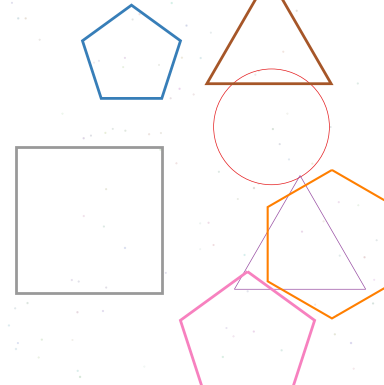[{"shape": "circle", "thickness": 0.5, "radius": 0.75, "center": [0.705, 0.671]}, {"shape": "pentagon", "thickness": 2, "radius": 0.67, "center": [0.342, 0.853]}, {"shape": "triangle", "thickness": 0.5, "radius": 0.98, "center": [0.779, 0.347]}, {"shape": "hexagon", "thickness": 1.5, "radius": 0.96, "center": [0.862, 0.366]}, {"shape": "triangle", "thickness": 2, "radius": 0.93, "center": [0.699, 0.876]}, {"shape": "pentagon", "thickness": 2, "radius": 0.92, "center": [0.643, 0.111]}, {"shape": "square", "thickness": 2, "radius": 0.95, "center": [0.231, 0.428]}]